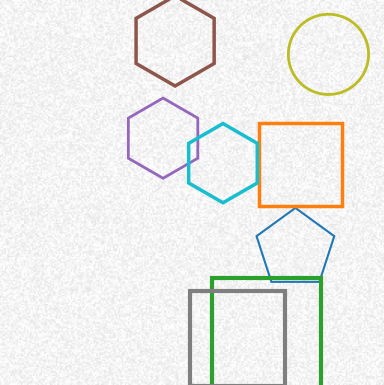[{"shape": "pentagon", "thickness": 1.5, "radius": 0.53, "center": [0.767, 0.354]}, {"shape": "square", "thickness": 2.5, "radius": 0.54, "center": [0.781, 0.572]}, {"shape": "square", "thickness": 3, "radius": 0.71, "center": [0.692, 0.136]}, {"shape": "hexagon", "thickness": 2, "radius": 0.52, "center": [0.424, 0.641]}, {"shape": "hexagon", "thickness": 2.5, "radius": 0.59, "center": [0.455, 0.894]}, {"shape": "square", "thickness": 3, "radius": 0.62, "center": [0.618, 0.122]}, {"shape": "circle", "thickness": 2, "radius": 0.52, "center": [0.853, 0.859]}, {"shape": "hexagon", "thickness": 2.5, "radius": 0.51, "center": [0.579, 0.576]}]